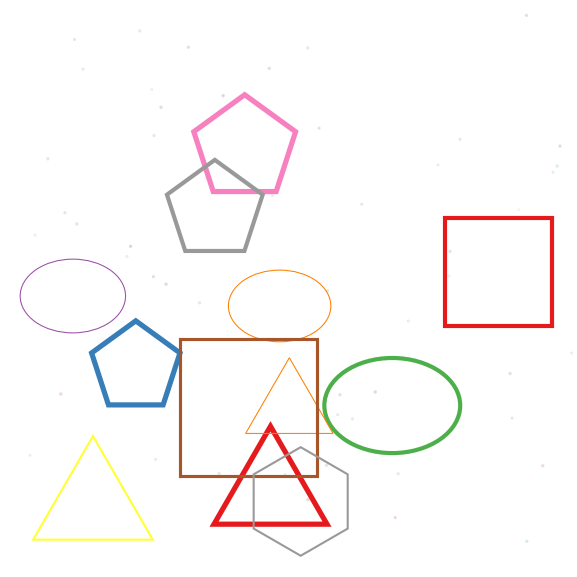[{"shape": "triangle", "thickness": 2.5, "radius": 0.56, "center": [0.468, 0.148]}, {"shape": "square", "thickness": 2, "radius": 0.47, "center": [0.863, 0.528]}, {"shape": "pentagon", "thickness": 2.5, "radius": 0.4, "center": [0.235, 0.363]}, {"shape": "oval", "thickness": 2, "radius": 0.59, "center": [0.679, 0.297]}, {"shape": "oval", "thickness": 0.5, "radius": 0.46, "center": [0.126, 0.487]}, {"shape": "triangle", "thickness": 0.5, "radius": 0.44, "center": [0.501, 0.292]}, {"shape": "oval", "thickness": 0.5, "radius": 0.44, "center": [0.484, 0.469]}, {"shape": "triangle", "thickness": 1, "radius": 0.6, "center": [0.161, 0.124]}, {"shape": "square", "thickness": 1.5, "radius": 0.59, "center": [0.43, 0.293]}, {"shape": "pentagon", "thickness": 2.5, "radius": 0.46, "center": [0.424, 0.742]}, {"shape": "hexagon", "thickness": 1, "radius": 0.47, "center": [0.521, 0.131]}, {"shape": "pentagon", "thickness": 2, "radius": 0.44, "center": [0.372, 0.635]}]